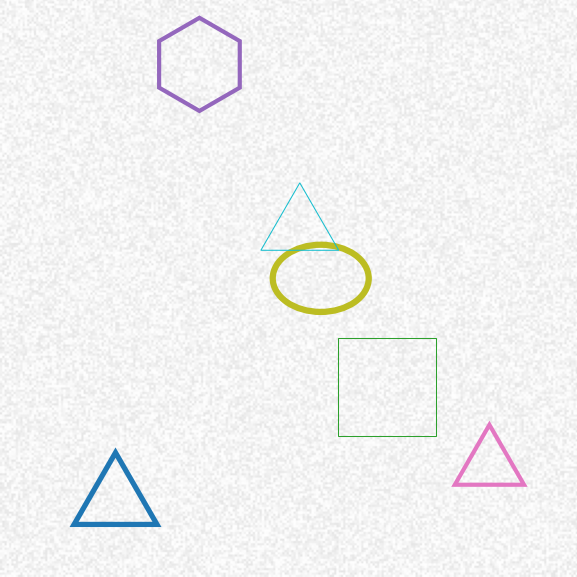[{"shape": "triangle", "thickness": 2.5, "radius": 0.41, "center": [0.2, 0.132]}, {"shape": "square", "thickness": 0.5, "radius": 0.42, "center": [0.67, 0.329]}, {"shape": "hexagon", "thickness": 2, "radius": 0.4, "center": [0.345, 0.888]}, {"shape": "triangle", "thickness": 2, "radius": 0.35, "center": [0.847, 0.194]}, {"shape": "oval", "thickness": 3, "radius": 0.42, "center": [0.555, 0.517]}, {"shape": "triangle", "thickness": 0.5, "radius": 0.39, "center": [0.519, 0.605]}]